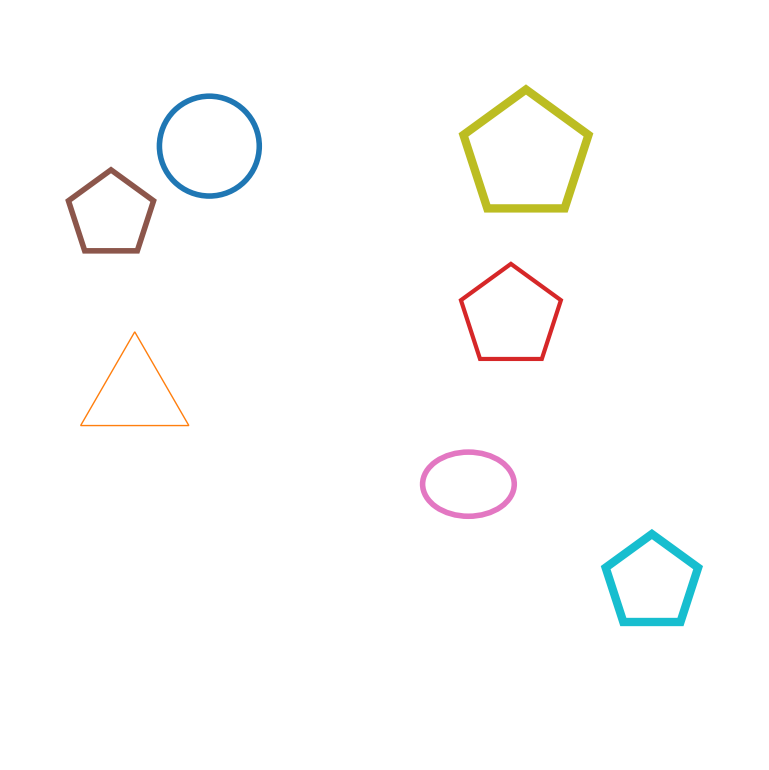[{"shape": "circle", "thickness": 2, "radius": 0.32, "center": [0.272, 0.81]}, {"shape": "triangle", "thickness": 0.5, "radius": 0.41, "center": [0.175, 0.488]}, {"shape": "pentagon", "thickness": 1.5, "radius": 0.34, "center": [0.664, 0.589]}, {"shape": "pentagon", "thickness": 2, "radius": 0.29, "center": [0.144, 0.721]}, {"shape": "oval", "thickness": 2, "radius": 0.3, "center": [0.608, 0.371]}, {"shape": "pentagon", "thickness": 3, "radius": 0.43, "center": [0.683, 0.798]}, {"shape": "pentagon", "thickness": 3, "radius": 0.32, "center": [0.847, 0.243]}]